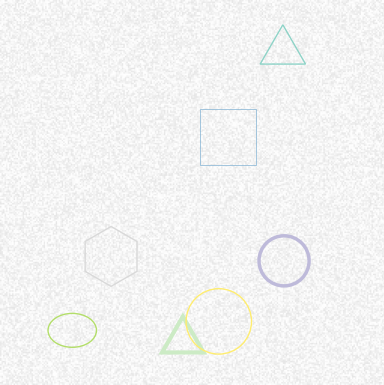[{"shape": "triangle", "thickness": 1, "radius": 0.34, "center": [0.735, 0.868]}, {"shape": "circle", "thickness": 2.5, "radius": 0.33, "center": [0.738, 0.322]}, {"shape": "square", "thickness": 0.5, "radius": 0.36, "center": [0.593, 0.644]}, {"shape": "oval", "thickness": 1, "radius": 0.31, "center": [0.188, 0.142]}, {"shape": "hexagon", "thickness": 1, "radius": 0.39, "center": [0.288, 0.334]}, {"shape": "triangle", "thickness": 3, "radius": 0.31, "center": [0.475, 0.116]}, {"shape": "circle", "thickness": 1, "radius": 0.42, "center": [0.568, 0.165]}]